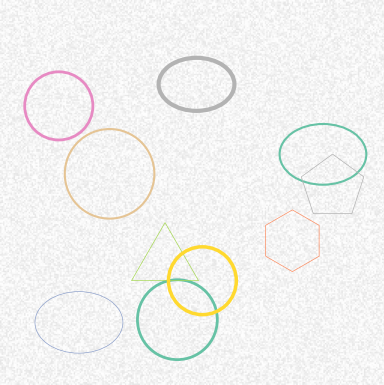[{"shape": "oval", "thickness": 1.5, "radius": 0.56, "center": [0.839, 0.599]}, {"shape": "circle", "thickness": 2, "radius": 0.52, "center": [0.461, 0.17]}, {"shape": "hexagon", "thickness": 0.5, "radius": 0.4, "center": [0.759, 0.375]}, {"shape": "oval", "thickness": 0.5, "radius": 0.57, "center": [0.205, 0.163]}, {"shape": "circle", "thickness": 2, "radius": 0.44, "center": [0.153, 0.725]}, {"shape": "triangle", "thickness": 0.5, "radius": 0.5, "center": [0.429, 0.321]}, {"shape": "circle", "thickness": 2.5, "radius": 0.44, "center": [0.526, 0.271]}, {"shape": "circle", "thickness": 1.5, "radius": 0.58, "center": [0.285, 0.548]}, {"shape": "pentagon", "thickness": 0.5, "radius": 0.43, "center": [0.864, 0.514]}, {"shape": "oval", "thickness": 3, "radius": 0.49, "center": [0.51, 0.781]}]